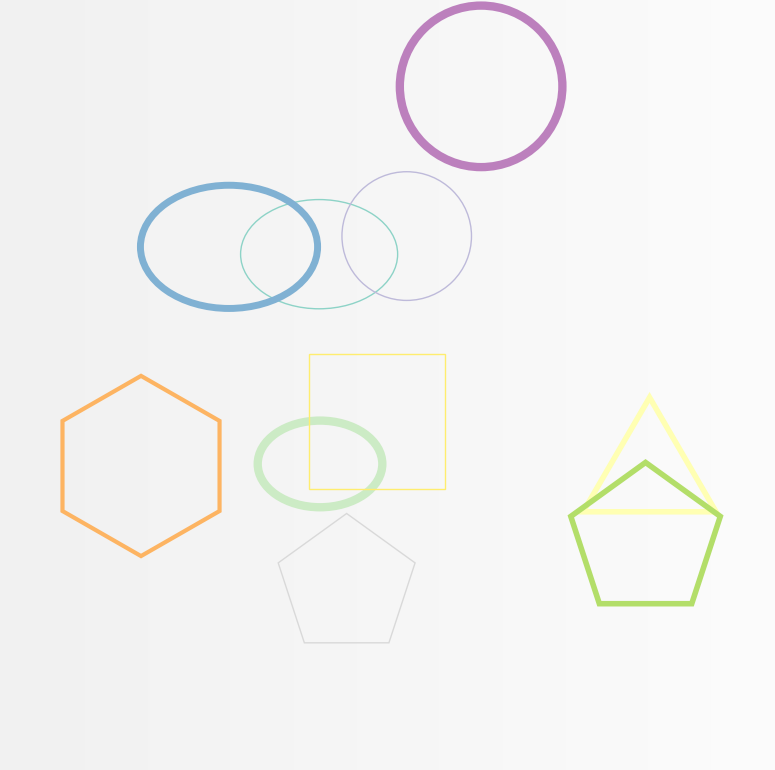[{"shape": "oval", "thickness": 0.5, "radius": 0.51, "center": [0.412, 0.67]}, {"shape": "triangle", "thickness": 2, "radius": 0.49, "center": [0.838, 0.385]}, {"shape": "circle", "thickness": 0.5, "radius": 0.42, "center": [0.525, 0.693]}, {"shape": "oval", "thickness": 2.5, "radius": 0.57, "center": [0.295, 0.679]}, {"shape": "hexagon", "thickness": 1.5, "radius": 0.59, "center": [0.182, 0.395]}, {"shape": "pentagon", "thickness": 2, "radius": 0.51, "center": [0.833, 0.298]}, {"shape": "pentagon", "thickness": 0.5, "radius": 0.46, "center": [0.447, 0.24]}, {"shape": "circle", "thickness": 3, "radius": 0.52, "center": [0.621, 0.888]}, {"shape": "oval", "thickness": 3, "radius": 0.4, "center": [0.413, 0.397]}, {"shape": "square", "thickness": 0.5, "radius": 0.44, "center": [0.487, 0.453]}]